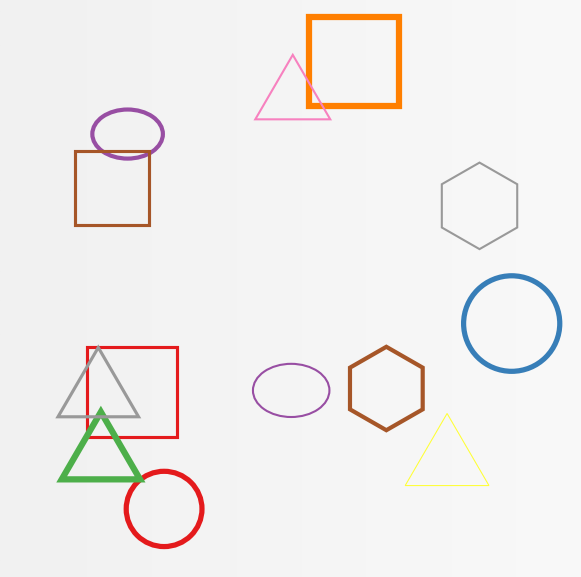[{"shape": "square", "thickness": 1.5, "radius": 0.39, "center": [0.227, 0.321]}, {"shape": "circle", "thickness": 2.5, "radius": 0.33, "center": [0.282, 0.118]}, {"shape": "circle", "thickness": 2.5, "radius": 0.41, "center": [0.88, 0.439]}, {"shape": "triangle", "thickness": 3, "radius": 0.39, "center": [0.174, 0.208]}, {"shape": "oval", "thickness": 1, "radius": 0.33, "center": [0.501, 0.323]}, {"shape": "oval", "thickness": 2, "radius": 0.3, "center": [0.22, 0.767]}, {"shape": "square", "thickness": 3, "radius": 0.39, "center": [0.61, 0.892]}, {"shape": "triangle", "thickness": 0.5, "radius": 0.42, "center": [0.769, 0.2]}, {"shape": "hexagon", "thickness": 2, "radius": 0.36, "center": [0.665, 0.326]}, {"shape": "square", "thickness": 1.5, "radius": 0.32, "center": [0.193, 0.674]}, {"shape": "triangle", "thickness": 1, "radius": 0.37, "center": [0.504, 0.83]}, {"shape": "hexagon", "thickness": 1, "radius": 0.37, "center": [0.825, 0.643]}, {"shape": "triangle", "thickness": 1.5, "radius": 0.4, "center": [0.169, 0.317]}]